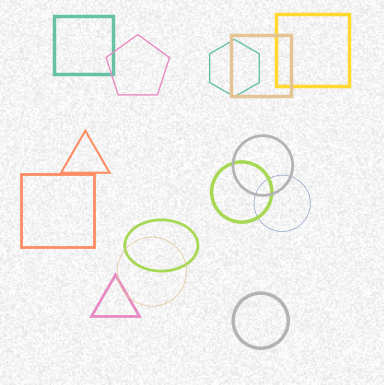[{"shape": "square", "thickness": 2.5, "radius": 0.38, "center": [0.218, 0.883]}, {"shape": "hexagon", "thickness": 1, "radius": 0.37, "center": [0.609, 0.823]}, {"shape": "square", "thickness": 2, "radius": 0.48, "center": [0.15, 0.453]}, {"shape": "triangle", "thickness": 1.5, "radius": 0.36, "center": [0.222, 0.588]}, {"shape": "circle", "thickness": 0.5, "radius": 0.37, "center": [0.733, 0.472]}, {"shape": "pentagon", "thickness": 1, "radius": 0.43, "center": [0.358, 0.824]}, {"shape": "triangle", "thickness": 2, "radius": 0.36, "center": [0.3, 0.214]}, {"shape": "oval", "thickness": 2, "radius": 0.48, "center": [0.419, 0.362]}, {"shape": "circle", "thickness": 2.5, "radius": 0.39, "center": [0.628, 0.501]}, {"shape": "square", "thickness": 2.5, "radius": 0.47, "center": [0.811, 0.87]}, {"shape": "circle", "thickness": 0.5, "radius": 0.45, "center": [0.394, 0.295]}, {"shape": "square", "thickness": 2.5, "radius": 0.39, "center": [0.678, 0.829]}, {"shape": "circle", "thickness": 2.5, "radius": 0.36, "center": [0.677, 0.167]}, {"shape": "circle", "thickness": 2, "radius": 0.39, "center": [0.683, 0.57]}]